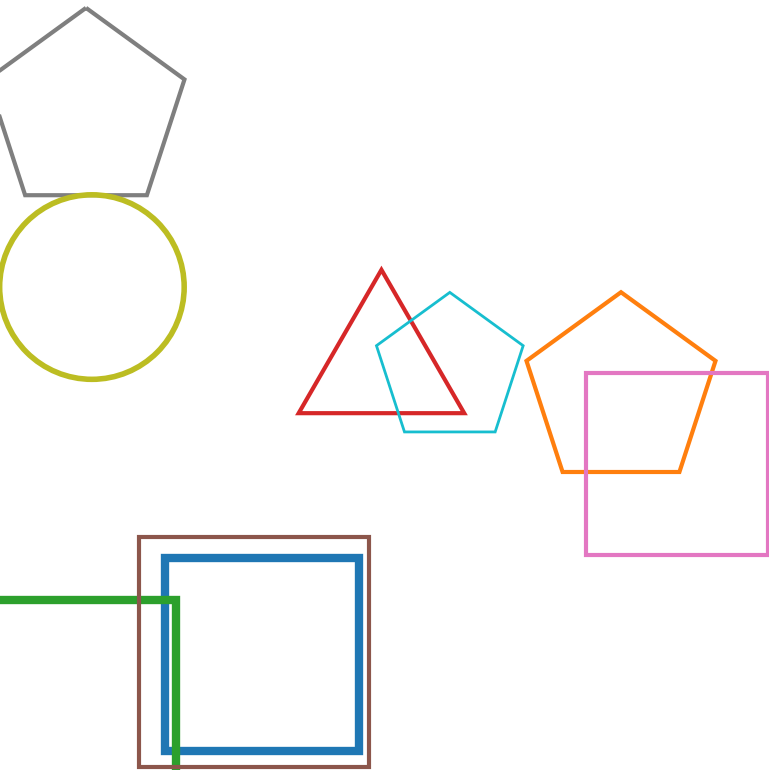[{"shape": "square", "thickness": 3, "radius": 0.63, "center": [0.34, 0.15]}, {"shape": "pentagon", "thickness": 1.5, "radius": 0.65, "center": [0.806, 0.491]}, {"shape": "square", "thickness": 3, "radius": 0.59, "center": [0.11, 0.102]}, {"shape": "triangle", "thickness": 1.5, "radius": 0.62, "center": [0.495, 0.525]}, {"shape": "square", "thickness": 1.5, "radius": 0.75, "center": [0.33, 0.153]}, {"shape": "square", "thickness": 1.5, "radius": 0.59, "center": [0.879, 0.397]}, {"shape": "pentagon", "thickness": 1.5, "radius": 0.67, "center": [0.112, 0.855]}, {"shape": "circle", "thickness": 2, "radius": 0.6, "center": [0.119, 0.627]}, {"shape": "pentagon", "thickness": 1, "radius": 0.5, "center": [0.584, 0.52]}]